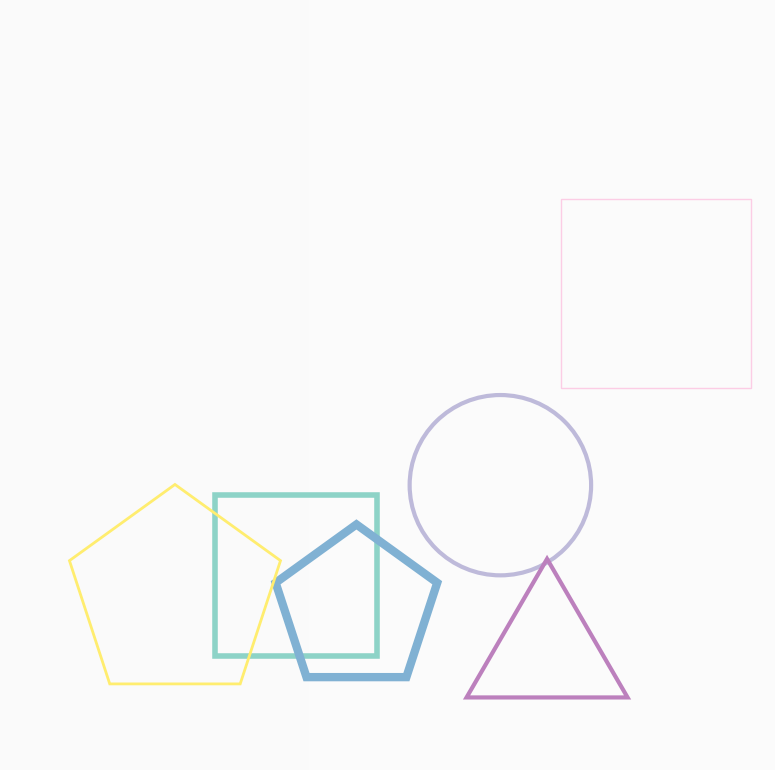[{"shape": "square", "thickness": 2, "radius": 0.52, "center": [0.382, 0.252]}, {"shape": "circle", "thickness": 1.5, "radius": 0.59, "center": [0.646, 0.37]}, {"shape": "pentagon", "thickness": 3, "radius": 0.55, "center": [0.46, 0.209]}, {"shape": "square", "thickness": 0.5, "radius": 0.61, "center": [0.846, 0.619]}, {"shape": "triangle", "thickness": 1.5, "radius": 0.6, "center": [0.706, 0.154]}, {"shape": "pentagon", "thickness": 1, "radius": 0.72, "center": [0.226, 0.228]}]